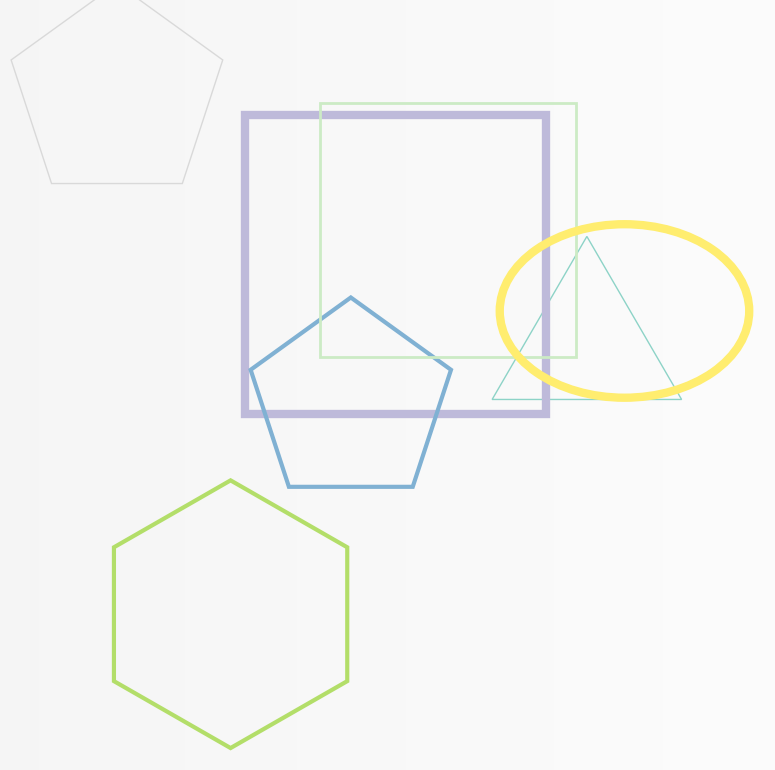[{"shape": "triangle", "thickness": 0.5, "radius": 0.71, "center": [0.757, 0.552]}, {"shape": "square", "thickness": 3, "radius": 0.97, "center": [0.51, 0.656]}, {"shape": "pentagon", "thickness": 1.5, "radius": 0.68, "center": [0.453, 0.478]}, {"shape": "hexagon", "thickness": 1.5, "radius": 0.87, "center": [0.298, 0.202]}, {"shape": "pentagon", "thickness": 0.5, "radius": 0.72, "center": [0.151, 0.878]}, {"shape": "square", "thickness": 1, "radius": 0.83, "center": [0.578, 0.702]}, {"shape": "oval", "thickness": 3, "radius": 0.8, "center": [0.806, 0.596]}]